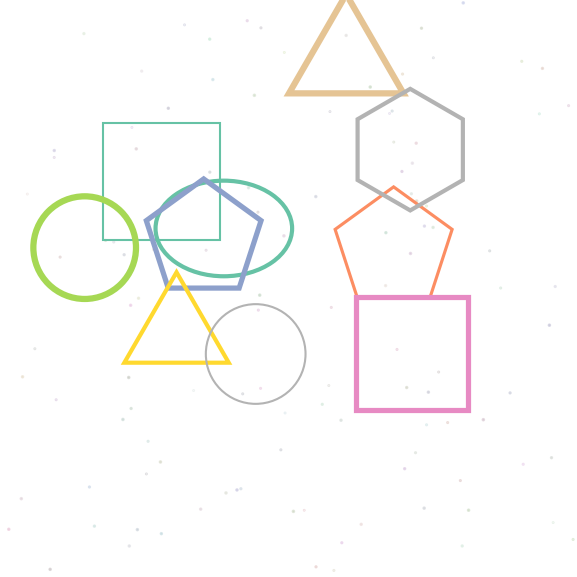[{"shape": "square", "thickness": 1, "radius": 0.51, "center": [0.28, 0.684]}, {"shape": "oval", "thickness": 2, "radius": 0.59, "center": [0.388, 0.604]}, {"shape": "pentagon", "thickness": 1.5, "radius": 0.53, "center": [0.682, 0.569]}, {"shape": "pentagon", "thickness": 2.5, "radius": 0.52, "center": [0.353, 0.585]}, {"shape": "square", "thickness": 2.5, "radius": 0.49, "center": [0.713, 0.387]}, {"shape": "circle", "thickness": 3, "radius": 0.44, "center": [0.147, 0.57]}, {"shape": "triangle", "thickness": 2, "radius": 0.52, "center": [0.306, 0.423]}, {"shape": "triangle", "thickness": 3, "radius": 0.57, "center": [0.6, 0.895]}, {"shape": "hexagon", "thickness": 2, "radius": 0.53, "center": [0.71, 0.74]}, {"shape": "circle", "thickness": 1, "radius": 0.43, "center": [0.443, 0.386]}]